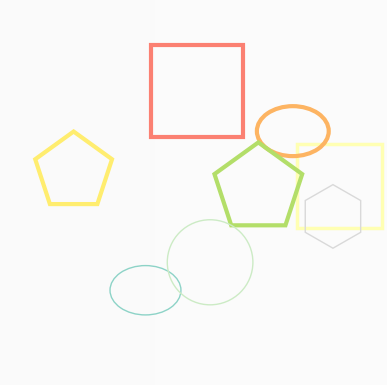[{"shape": "oval", "thickness": 1, "radius": 0.46, "center": [0.375, 0.246]}, {"shape": "square", "thickness": 2.5, "radius": 0.55, "center": [0.875, 0.517]}, {"shape": "square", "thickness": 3, "radius": 0.59, "center": [0.508, 0.763]}, {"shape": "oval", "thickness": 3, "radius": 0.46, "center": [0.756, 0.659]}, {"shape": "pentagon", "thickness": 3, "radius": 0.6, "center": [0.667, 0.511]}, {"shape": "hexagon", "thickness": 1, "radius": 0.41, "center": [0.859, 0.438]}, {"shape": "circle", "thickness": 1, "radius": 0.55, "center": [0.542, 0.319]}, {"shape": "pentagon", "thickness": 3, "radius": 0.52, "center": [0.19, 0.554]}]